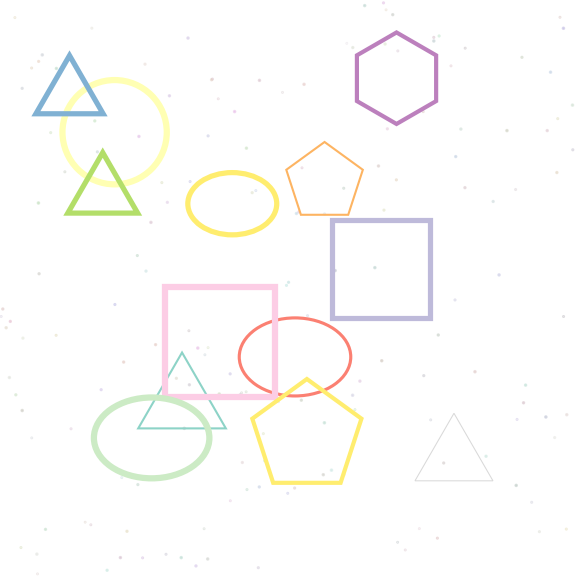[{"shape": "triangle", "thickness": 1, "radius": 0.44, "center": [0.315, 0.301]}, {"shape": "circle", "thickness": 3, "radius": 0.45, "center": [0.198, 0.77]}, {"shape": "square", "thickness": 2.5, "radius": 0.42, "center": [0.66, 0.533]}, {"shape": "oval", "thickness": 1.5, "radius": 0.48, "center": [0.511, 0.381]}, {"shape": "triangle", "thickness": 2.5, "radius": 0.34, "center": [0.12, 0.836]}, {"shape": "pentagon", "thickness": 1, "radius": 0.35, "center": [0.562, 0.684]}, {"shape": "triangle", "thickness": 2.5, "radius": 0.35, "center": [0.178, 0.665]}, {"shape": "square", "thickness": 3, "radius": 0.48, "center": [0.381, 0.407]}, {"shape": "triangle", "thickness": 0.5, "radius": 0.39, "center": [0.786, 0.206]}, {"shape": "hexagon", "thickness": 2, "radius": 0.4, "center": [0.687, 0.864]}, {"shape": "oval", "thickness": 3, "radius": 0.5, "center": [0.263, 0.241]}, {"shape": "oval", "thickness": 2.5, "radius": 0.38, "center": [0.402, 0.646]}, {"shape": "pentagon", "thickness": 2, "radius": 0.5, "center": [0.531, 0.243]}]